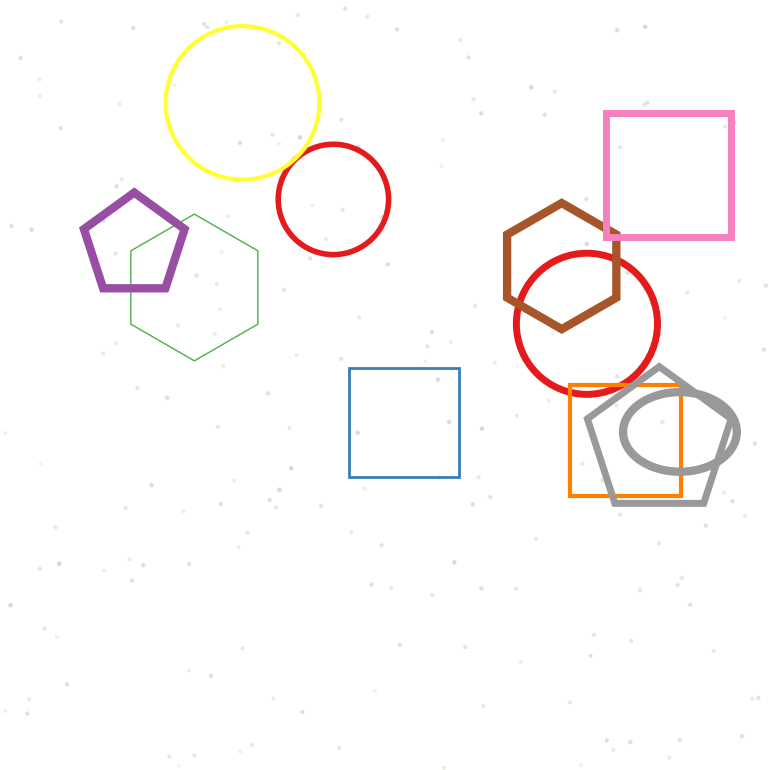[{"shape": "circle", "thickness": 2, "radius": 0.36, "center": [0.433, 0.741]}, {"shape": "circle", "thickness": 2.5, "radius": 0.46, "center": [0.762, 0.579]}, {"shape": "square", "thickness": 1, "radius": 0.36, "center": [0.524, 0.451]}, {"shape": "hexagon", "thickness": 0.5, "radius": 0.48, "center": [0.252, 0.627]}, {"shape": "pentagon", "thickness": 3, "radius": 0.34, "center": [0.174, 0.681]}, {"shape": "square", "thickness": 1.5, "radius": 0.36, "center": [0.813, 0.428]}, {"shape": "circle", "thickness": 1.5, "radius": 0.5, "center": [0.315, 0.866]}, {"shape": "hexagon", "thickness": 3, "radius": 0.41, "center": [0.73, 0.654]}, {"shape": "square", "thickness": 2.5, "radius": 0.4, "center": [0.868, 0.773]}, {"shape": "oval", "thickness": 3, "radius": 0.37, "center": [0.883, 0.439]}, {"shape": "pentagon", "thickness": 2.5, "radius": 0.49, "center": [0.856, 0.426]}]